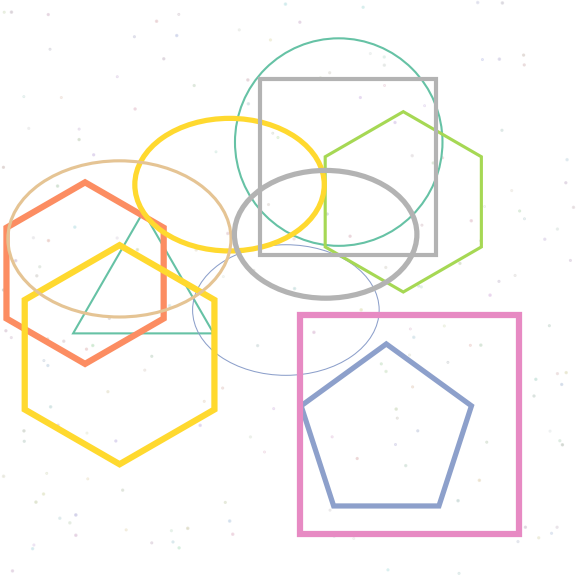[{"shape": "circle", "thickness": 1, "radius": 0.9, "center": [0.587, 0.753]}, {"shape": "triangle", "thickness": 1, "radius": 0.7, "center": [0.248, 0.492]}, {"shape": "hexagon", "thickness": 3, "radius": 0.79, "center": [0.147, 0.526]}, {"shape": "pentagon", "thickness": 2.5, "radius": 0.78, "center": [0.669, 0.248]}, {"shape": "oval", "thickness": 0.5, "radius": 0.81, "center": [0.495, 0.462]}, {"shape": "square", "thickness": 3, "radius": 0.95, "center": [0.709, 0.264]}, {"shape": "hexagon", "thickness": 1.5, "radius": 0.78, "center": [0.698, 0.65]}, {"shape": "oval", "thickness": 2.5, "radius": 0.82, "center": [0.397, 0.679]}, {"shape": "hexagon", "thickness": 3, "radius": 0.95, "center": [0.207, 0.385]}, {"shape": "oval", "thickness": 1.5, "radius": 0.97, "center": [0.207, 0.585]}, {"shape": "square", "thickness": 2, "radius": 0.76, "center": [0.603, 0.71]}, {"shape": "oval", "thickness": 2.5, "radius": 0.79, "center": [0.564, 0.593]}]